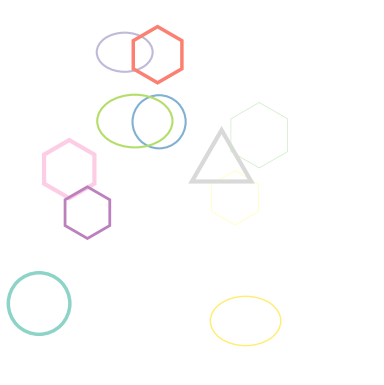[{"shape": "circle", "thickness": 2.5, "radius": 0.4, "center": [0.102, 0.212]}, {"shape": "hexagon", "thickness": 0.5, "radius": 0.35, "center": [0.611, 0.486]}, {"shape": "oval", "thickness": 1.5, "radius": 0.36, "center": [0.324, 0.864]}, {"shape": "hexagon", "thickness": 2.5, "radius": 0.36, "center": [0.409, 0.858]}, {"shape": "circle", "thickness": 1.5, "radius": 0.35, "center": [0.413, 0.684]}, {"shape": "oval", "thickness": 1.5, "radius": 0.49, "center": [0.35, 0.686]}, {"shape": "hexagon", "thickness": 3, "radius": 0.38, "center": [0.18, 0.561]}, {"shape": "triangle", "thickness": 3, "radius": 0.45, "center": [0.575, 0.573]}, {"shape": "hexagon", "thickness": 2, "radius": 0.34, "center": [0.227, 0.448]}, {"shape": "hexagon", "thickness": 0.5, "radius": 0.43, "center": [0.673, 0.649]}, {"shape": "oval", "thickness": 1, "radius": 0.46, "center": [0.638, 0.166]}]